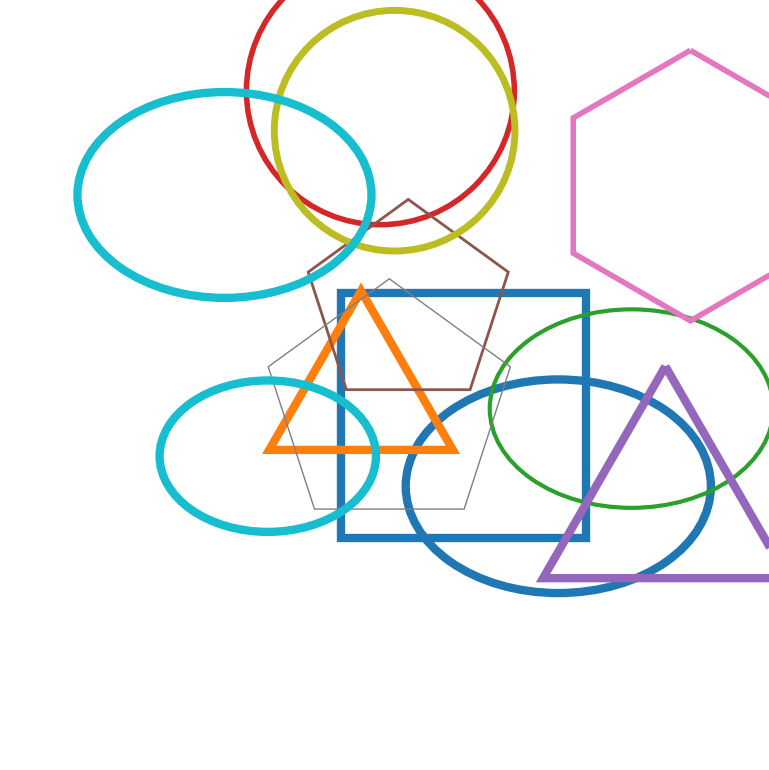[{"shape": "oval", "thickness": 3, "radius": 0.99, "center": [0.725, 0.369]}, {"shape": "square", "thickness": 3, "radius": 0.79, "center": [0.602, 0.46]}, {"shape": "triangle", "thickness": 3, "radius": 0.69, "center": [0.469, 0.485]}, {"shape": "oval", "thickness": 1.5, "radius": 0.92, "center": [0.82, 0.469]}, {"shape": "circle", "thickness": 2, "radius": 0.87, "center": [0.494, 0.882]}, {"shape": "triangle", "thickness": 3, "radius": 0.92, "center": [0.864, 0.341]}, {"shape": "pentagon", "thickness": 1, "radius": 0.68, "center": [0.53, 0.604]}, {"shape": "hexagon", "thickness": 2, "radius": 0.88, "center": [0.897, 0.759]}, {"shape": "pentagon", "thickness": 0.5, "radius": 0.83, "center": [0.506, 0.473]}, {"shape": "circle", "thickness": 2.5, "radius": 0.78, "center": [0.512, 0.83]}, {"shape": "oval", "thickness": 3, "radius": 0.7, "center": [0.348, 0.408]}, {"shape": "oval", "thickness": 3, "radius": 0.95, "center": [0.292, 0.747]}]